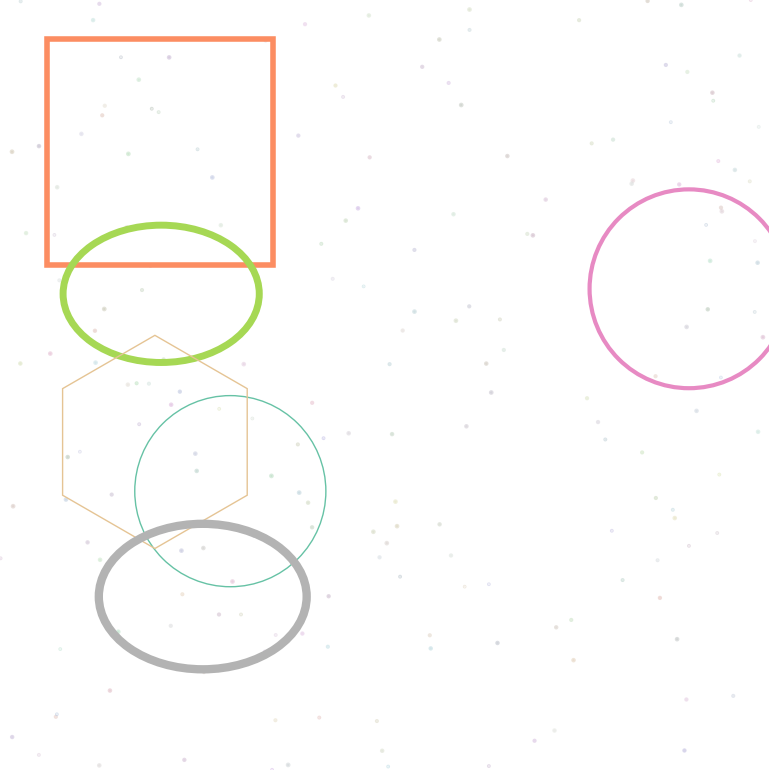[{"shape": "circle", "thickness": 0.5, "radius": 0.62, "center": [0.299, 0.362]}, {"shape": "square", "thickness": 2, "radius": 0.73, "center": [0.207, 0.803]}, {"shape": "circle", "thickness": 1.5, "radius": 0.65, "center": [0.895, 0.625]}, {"shape": "oval", "thickness": 2.5, "radius": 0.64, "center": [0.209, 0.618]}, {"shape": "hexagon", "thickness": 0.5, "radius": 0.69, "center": [0.201, 0.426]}, {"shape": "oval", "thickness": 3, "radius": 0.67, "center": [0.263, 0.225]}]